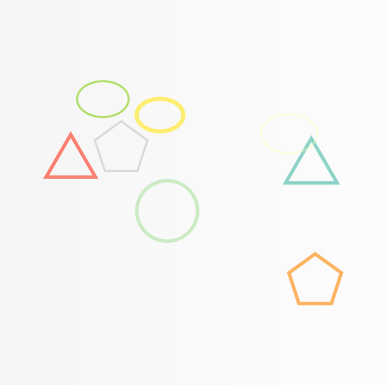[{"shape": "triangle", "thickness": 2.5, "radius": 0.38, "center": [0.804, 0.563]}, {"shape": "oval", "thickness": 0.5, "radius": 0.36, "center": [0.747, 0.653]}, {"shape": "triangle", "thickness": 2.5, "radius": 0.37, "center": [0.183, 0.577]}, {"shape": "pentagon", "thickness": 2.5, "radius": 0.36, "center": [0.813, 0.269]}, {"shape": "oval", "thickness": 1.5, "radius": 0.33, "center": [0.265, 0.743]}, {"shape": "pentagon", "thickness": 1.5, "radius": 0.36, "center": [0.313, 0.614]}, {"shape": "circle", "thickness": 2.5, "radius": 0.39, "center": [0.431, 0.452]}, {"shape": "oval", "thickness": 3, "radius": 0.3, "center": [0.413, 0.701]}]